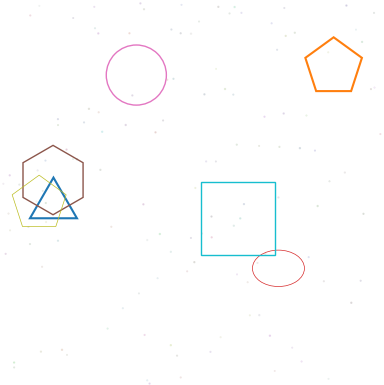[{"shape": "triangle", "thickness": 1.5, "radius": 0.35, "center": [0.139, 0.468]}, {"shape": "pentagon", "thickness": 1.5, "radius": 0.39, "center": [0.867, 0.826]}, {"shape": "oval", "thickness": 0.5, "radius": 0.34, "center": [0.723, 0.303]}, {"shape": "hexagon", "thickness": 1, "radius": 0.45, "center": [0.138, 0.532]}, {"shape": "circle", "thickness": 1, "radius": 0.39, "center": [0.354, 0.805]}, {"shape": "pentagon", "thickness": 0.5, "radius": 0.37, "center": [0.102, 0.471]}, {"shape": "square", "thickness": 1, "radius": 0.48, "center": [0.619, 0.432]}]